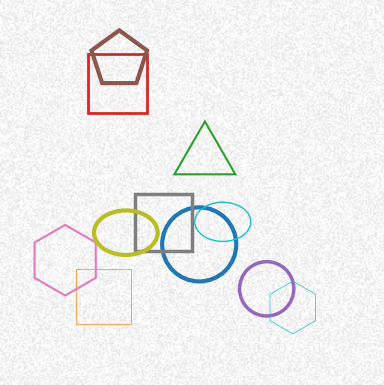[{"shape": "circle", "thickness": 3, "radius": 0.48, "center": [0.517, 0.365]}, {"shape": "square", "thickness": 0.5, "radius": 0.36, "center": [0.268, 0.23]}, {"shape": "triangle", "thickness": 1.5, "radius": 0.46, "center": [0.532, 0.593]}, {"shape": "square", "thickness": 2, "radius": 0.38, "center": [0.305, 0.782]}, {"shape": "circle", "thickness": 2.5, "radius": 0.35, "center": [0.693, 0.25]}, {"shape": "pentagon", "thickness": 3, "radius": 0.38, "center": [0.31, 0.845]}, {"shape": "hexagon", "thickness": 1.5, "radius": 0.46, "center": [0.169, 0.324]}, {"shape": "square", "thickness": 2.5, "radius": 0.37, "center": [0.426, 0.422]}, {"shape": "oval", "thickness": 3, "radius": 0.41, "center": [0.327, 0.396]}, {"shape": "oval", "thickness": 1, "radius": 0.36, "center": [0.579, 0.424]}, {"shape": "hexagon", "thickness": 0.5, "radius": 0.34, "center": [0.761, 0.201]}]